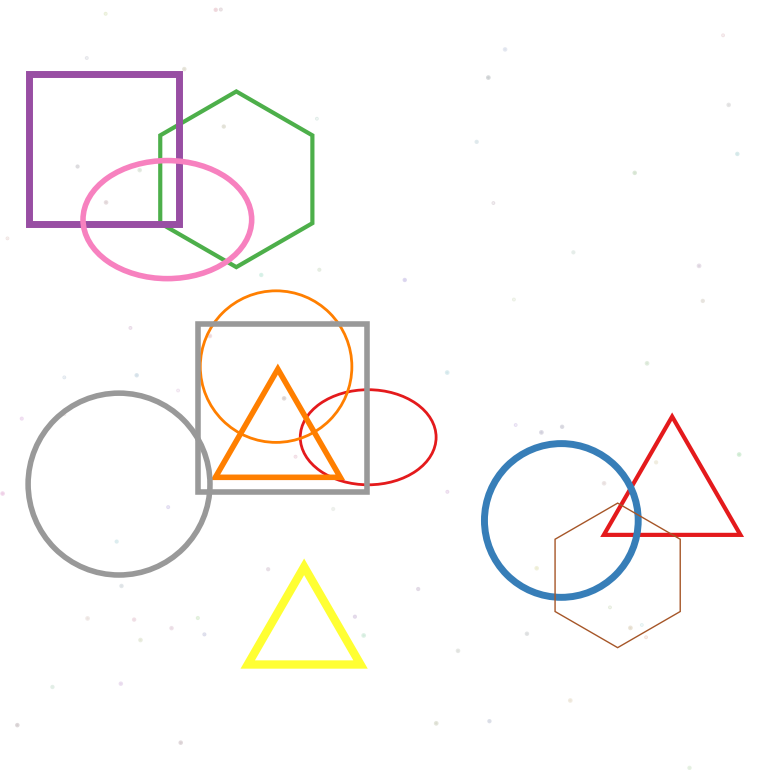[{"shape": "oval", "thickness": 1, "radius": 0.44, "center": [0.478, 0.432]}, {"shape": "triangle", "thickness": 1.5, "radius": 0.51, "center": [0.873, 0.357]}, {"shape": "circle", "thickness": 2.5, "radius": 0.5, "center": [0.729, 0.324]}, {"shape": "hexagon", "thickness": 1.5, "radius": 0.57, "center": [0.307, 0.767]}, {"shape": "square", "thickness": 2.5, "radius": 0.49, "center": [0.135, 0.806]}, {"shape": "circle", "thickness": 1, "radius": 0.49, "center": [0.359, 0.524]}, {"shape": "triangle", "thickness": 2, "radius": 0.47, "center": [0.361, 0.427]}, {"shape": "triangle", "thickness": 3, "radius": 0.42, "center": [0.395, 0.179]}, {"shape": "hexagon", "thickness": 0.5, "radius": 0.47, "center": [0.802, 0.253]}, {"shape": "oval", "thickness": 2, "radius": 0.55, "center": [0.217, 0.715]}, {"shape": "circle", "thickness": 2, "radius": 0.59, "center": [0.155, 0.371]}, {"shape": "square", "thickness": 2, "radius": 0.55, "center": [0.367, 0.47]}]